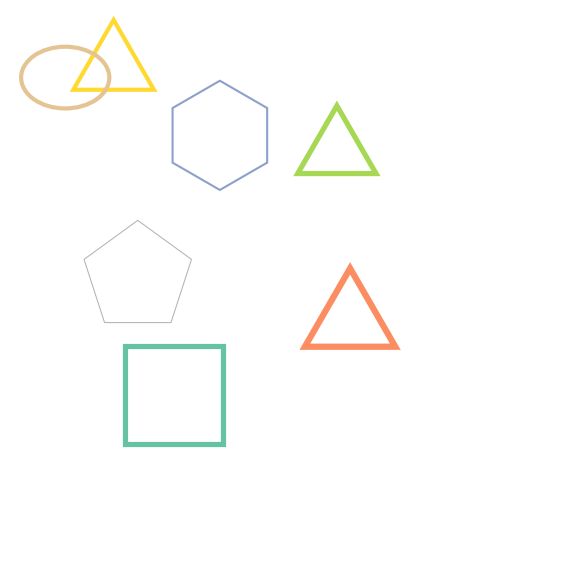[{"shape": "square", "thickness": 2.5, "radius": 0.43, "center": [0.301, 0.315]}, {"shape": "triangle", "thickness": 3, "radius": 0.45, "center": [0.606, 0.444]}, {"shape": "hexagon", "thickness": 1, "radius": 0.47, "center": [0.381, 0.765]}, {"shape": "triangle", "thickness": 2.5, "radius": 0.39, "center": [0.583, 0.738]}, {"shape": "triangle", "thickness": 2, "radius": 0.4, "center": [0.197, 0.884]}, {"shape": "oval", "thickness": 2, "radius": 0.38, "center": [0.113, 0.865]}, {"shape": "pentagon", "thickness": 0.5, "radius": 0.49, "center": [0.239, 0.52]}]